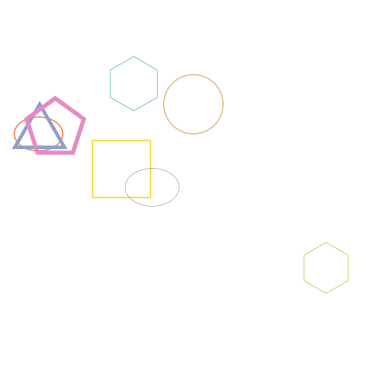[{"shape": "hexagon", "thickness": 0.5, "radius": 0.35, "center": [0.347, 0.783]}, {"shape": "oval", "thickness": 1, "radius": 0.31, "center": [0.1, 0.652]}, {"shape": "triangle", "thickness": 2.5, "radius": 0.37, "center": [0.103, 0.655]}, {"shape": "pentagon", "thickness": 3, "radius": 0.39, "center": [0.143, 0.667]}, {"shape": "hexagon", "thickness": 0.5, "radius": 0.33, "center": [0.847, 0.304]}, {"shape": "square", "thickness": 1, "radius": 0.38, "center": [0.315, 0.562]}, {"shape": "circle", "thickness": 1, "radius": 0.39, "center": [0.502, 0.729]}, {"shape": "oval", "thickness": 0.5, "radius": 0.35, "center": [0.395, 0.513]}]